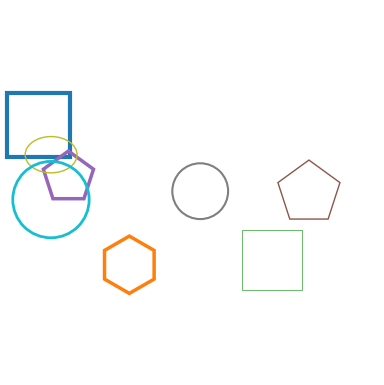[{"shape": "square", "thickness": 3, "radius": 0.41, "center": [0.1, 0.675]}, {"shape": "hexagon", "thickness": 2.5, "radius": 0.37, "center": [0.336, 0.312]}, {"shape": "square", "thickness": 0.5, "radius": 0.39, "center": [0.707, 0.325]}, {"shape": "pentagon", "thickness": 2.5, "radius": 0.34, "center": [0.178, 0.539]}, {"shape": "pentagon", "thickness": 1, "radius": 0.42, "center": [0.802, 0.5]}, {"shape": "circle", "thickness": 1.5, "radius": 0.36, "center": [0.52, 0.503]}, {"shape": "oval", "thickness": 1, "radius": 0.34, "center": [0.133, 0.598]}, {"shape": "circle", "thickness": 2, "radius": 0.5, "center": [0.132, 0.482]}]